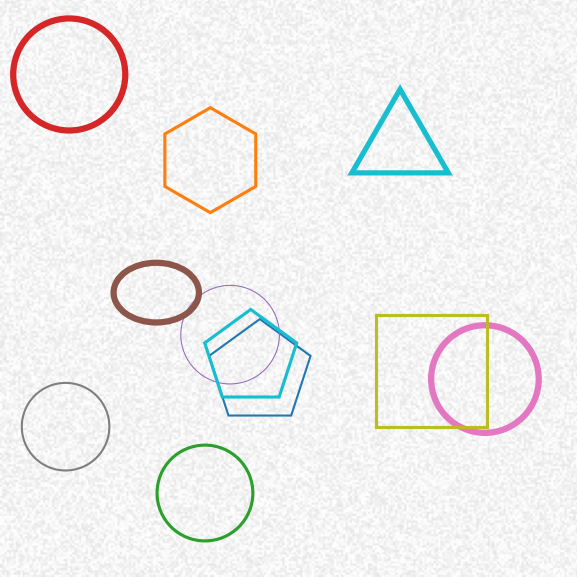[{"shape": "pentagon", "thickness": 1, "radius": 0.46, "center": [0.45, 0.354]}, {"shape": "hexagon", "thickness": 1.5, "radius": 0.45, "center": [0.364, 0.722]}, {"shape": "circle", "thickness": 1.5, "radius": 0.41, "center": [0.355, 0.145]}, {"shape": "circle", "thickness": 3, "radius": 0.49, "center": [0.12, 0.87]}, {"shape": "circle", "thickness": 0.5, "radius": 0.43, "center": [0.398, 0.42]}, {"shape": "oval", "thickness": 3, "radius": 0.37, "center": [0.271, 0.492]}, {"shape": "circle", "thickness": 3, "radius": 0.47, "center": [0.84, 0.343]}, {"shape": "circle", "thickness": 1, "radius": 0.38, "center": [0.114, 0.26]}, {"shape": "square", "thickness": 1.5, "radius": 0.48, "center": [0.747, 0.357]}, {"shape": "pentagon", "thickness": 1.5, "radius": 0.42, "center": [0.434, 0.379]}, {"shape": "triangle", "thickness": 2.5, "radius": 0.48, "center": [0.693, 0.748]}]